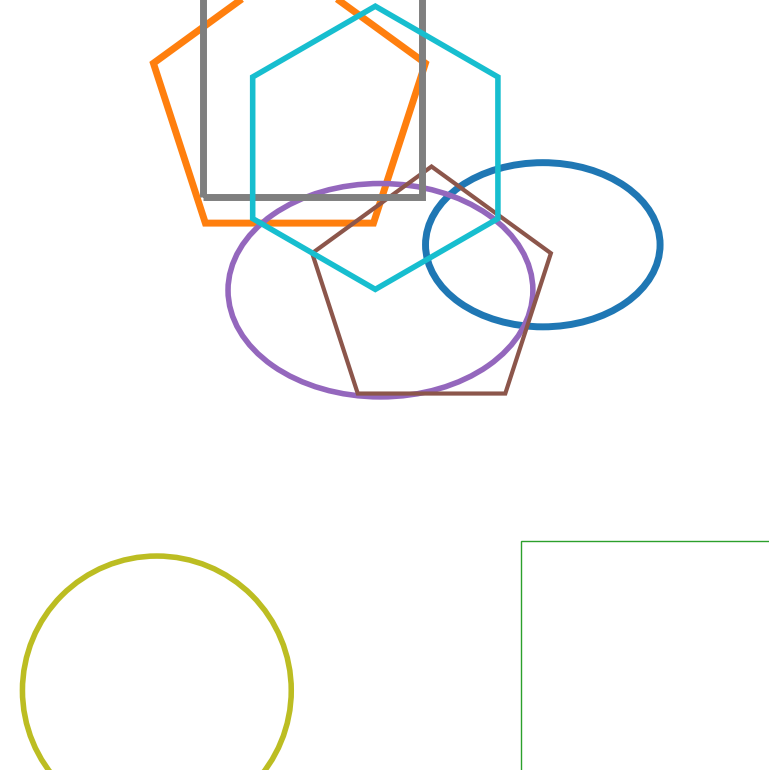[{"shape": "oval", "thickness": 2.5, "radius": 0.76, "center": [0.705, 0.682]}, {"shape": "pentagon", "thickness": 2.5, "radius": 0.93, "center": [0.376, 0.86]}, {"shape": "square", "thickness": 0.5, "radius": 0.82, "center": [0.841, 0.132]}, {"shape": "oval", "thickness": 2, "radius": 0.99, "center": [0.494, 0.623]}, {"shape": "pentagon", "thickness": 1.5, "radius": 0.81, "center": [0.56, 0.621]}, {"shape": "square", "thickness": 2.5, "radius": 0.71, "center": [0.406, 0.887]}, {"shape": "circle", "thickness": 2, "radius": 0.87, "center": [0.204, 0.103]}, {"shape": "hexagon", "thickness": 2, "radius": 0.92, "center": [0.487, 0.808]}]